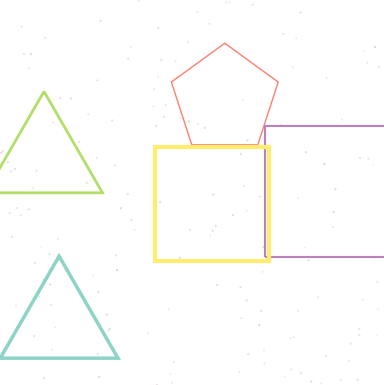[{"shape": "triangle", "thickness": 2.5, "radius": 0.88, "center": [0.154, 0.158]}, {"shape": "pentagon", "thickness": 1, "radius": 0.73, "center": [0.584, 0.742]}, {"shape": "triangle", "thickness": 2, "radius": 0.88, "center": [0.114, 0.587]}, {"shape": "square", "thickness": 1.5, "radius": 0.85, "center": [0.857, 0.503]}, {"shape": "square", "thickness": 3, "radius": 0.74, "center": [0.551, 0.471]}]